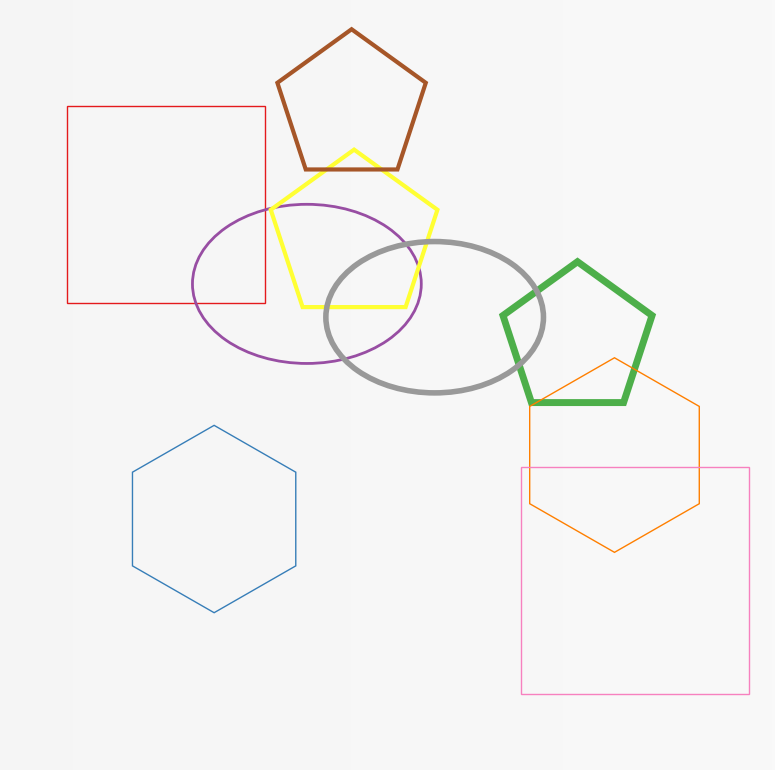[{"shape": "square", "thickness": 0.5, "radius": 0.64, "center": [0.215, 0.734]}, {"shape": "hexagon", "thickness": 0.5, "radius": 0.61, "center": [0.276, 0.326]}, {"shape": "pentagon", "thickness": 2.5, "radius": 0.51, "center": [0.745, 0.559]}, {"shape": "oval", "thickness": 1, "radius": 0.74, "center": [0.396, 0.631]}, {"shape": "hexagon", "thickness": 0.5, "radius": 0.63, "center": [0.793, 0.409]}, {"shape": "pentagon", "thickness": 1.5, "radius": 0.57, "center": [0.457, 0.693]}, {"shape": "pentagon", "thickness": 1.5, "radius": 0.5, "center": [0.454, 0.861]}, {"shape": "square", "thickness": 0.5, "radius": 0.74, "center": [0.819, 0.246]}, {"shape": "oval", "thickness": 2, "radius": 0.7, "center": [0.561, 0.588]}]